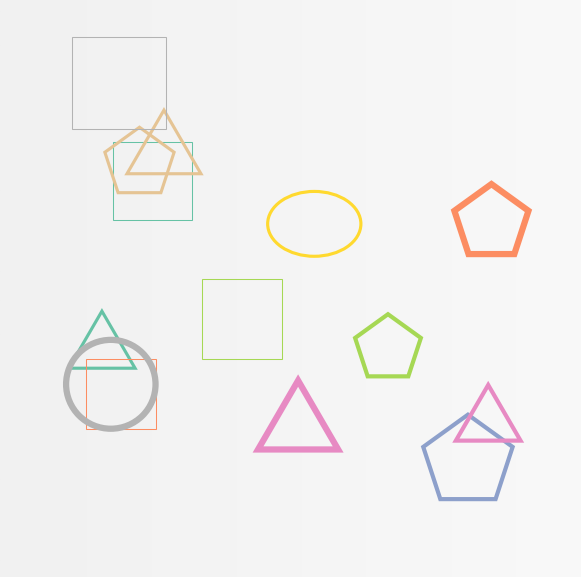[{"shape": "triangle", "thickness": 1.5, "radius": 0.33, "center": [0.175, 0.394]}, {"shape": "square", "thickness": 0.5, "radius": 0.34, "center": [0.262, 0.685]}, {"shape": "square", "thickness": 0.5, "radius": 0.3, "center": [0.208, 0.317]}, {"shape": "pentagon", "thickness": 3, "radius": 0.33, "center": [0.845, 0.613]}, {"shape": "pentagon", "thickness": 2, "radius": 0.4, "center": [0.805, 0.2]}, {"shape": "triangle", "thickness": 2, "radius": 0.32, "center": [0.84, 0.268]}, {"shape": "triangle", "thickness": 3, "radius": 0.4, "center": [0.513, 0.261]}, {"shape": "pentagon", "thickness": 2, "radius": 0.3, "center": [0.668, 0.396]}, {"shape": "square", "thickness": 0.5, "radius": 0.35, "center": [0.416, 0.447]}, {"shape": "oval", "thickness": 1.5, "radius": 0.4, "center": [0.541, 0.612]}, {"shape": "pentagon", "thickness": 1.5, "radius": 0.31, "center": [0.24, 0.716]}, {"shape": "triangle", "thickness": 1.5, "radius": 0.37, "center": [0.282, 0.735]}, {"shape": "square", "thickness": 0.5, "radius": 0.4, "center": [0.204, 0.856]}, {"shape": "circle", "thickness": 3, "radius": 0.38, "center": [0.191, 0.334]}]